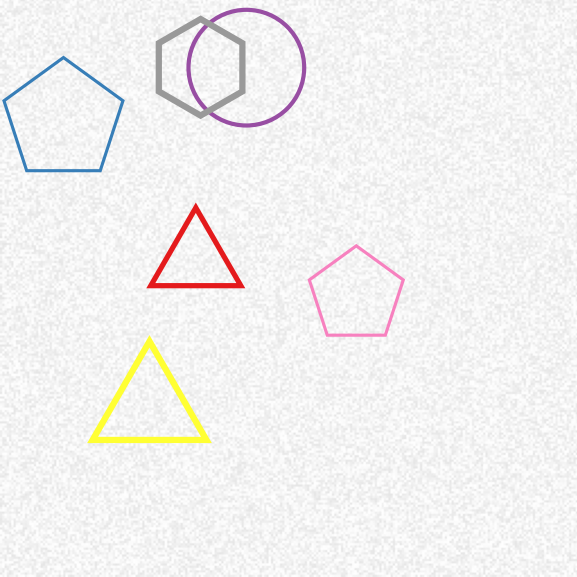[{"shape": "triangle", "thickness": 2.5, "radius": 0.45, "center": [0.339, 0.549]}, {"shape": "pentagon", "thickness": 1.5, "radius": 0.54, "center": [0.11, 0.791]}, {"shape": "circle", "thickness": 2, "radius": 0.5, "center": [0.427, 0.882]}, {"shape": "triangle", "thickness": 3, "radius": 0.57, "center": [0.259, 0.294]}, {"shape": "pentagon", "thickness": 1.5, "radius": 0.43, "center": [0.617, 0.488]}, {"shape": "hexagon", "thickness": 3, "radius": 0.42, "center": [0.347, 0.883]}]